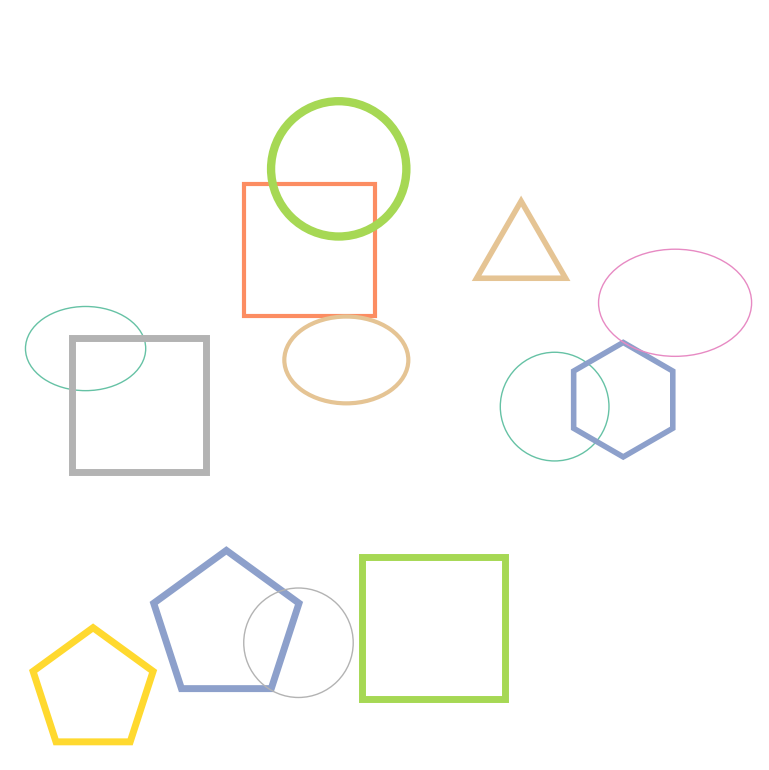[{"shape": "circle", "thickness": 0.5, "radius": 0.35, "center": [0.72, 0.472]}, {"shape": "oval", "thickness": 0.5, "radius": 0.39, "center": [0.111, 0.547]}, {"shape": "square", "thickness": 1.5, "radius": 0.43, "center": [0.402, 0.675]}, {"shape": "hexagon", "thickness": 2, "radius": 0.37, "center": [0.809, 0.481]}, {"shape": "pentagon", "thickness": 2.5, "radius": 0.5, "center": [0.294, 0.186]}, {"shape": "oval", "thickness": 0.5, "radius": 0.5, "center": [0.877, 0.607]}, {"shape": "square", "thickness": 2.5, "radius": 0.46, "center": [0.563, 0.184]}, {"shape": "circle", "thickness": 3, "radius": 0.44, "center": [0.44, 0.781]}, {"shape": "pentagon", "thickness": 2.5, "radius": 0.41, "center": [0.121, 0.103]}, {"shape": "triangle", "thickness": 2, "radius": 0.33, "center": [0.677, 0.672]}, {"shape": "oval", "thickness": 1.5, "radius": 0.4, "center": [0.45, 0.533]}, {"shape": "square", "thickness": 2.5, "radius": 0.43, "center": [0.18, 0.474]}, {"shape": "circle", "thickness": 0.5, "radius": 0.36, "center": [0.388, 0.165]}]